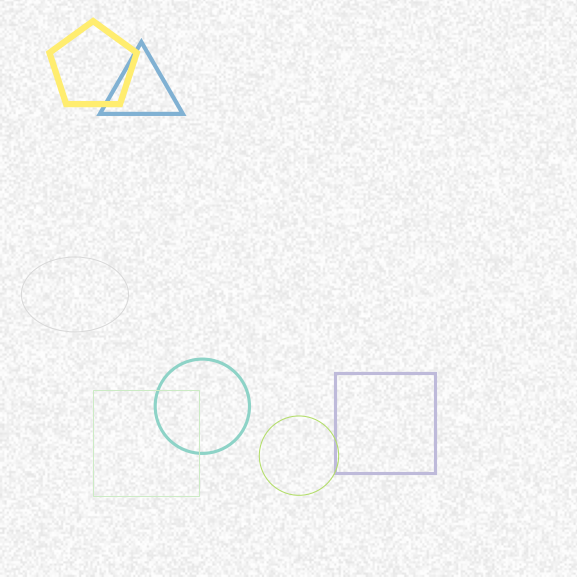[{"shape": "circle", "thickness": 1.5, "radius": 0.41, "center": [0.35, 0.296]}, {"shape": "square", "thickness": 1.5, "radius": 0.43, "center": [0.666, 0.266]}, {"shape": "triangle", "thickness": 2, "radius": 0.42, "center": [0.245, 0.843]}, {"shape": "circle", "thickness": 0.5, "radius": 0.34, "center": [0.518, 0.21]}, {"shape": "oval", "thickness": 0.5, "radius": 0.46, "center": [0.13, 0.489]}, {"shape": "square", "thickness": 0.5, "radius": 0.46, "center": [0.253, 0.232]}, {"shape": "pentagon", "thickness": 3, "radius": 0.4, "center": [0.161, 0.883]}]